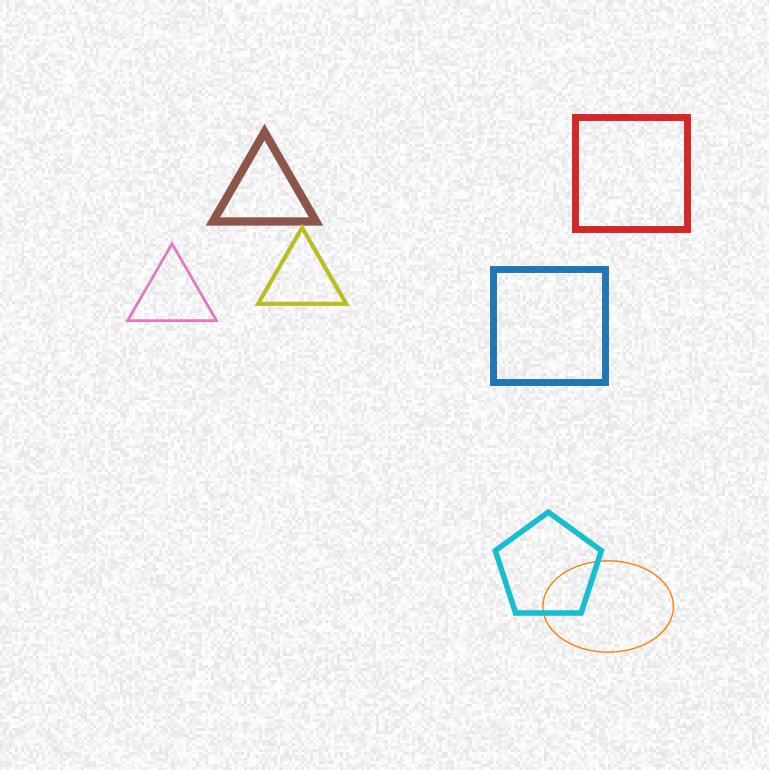[{"shape": "square", "thickness": 2.5, "radius": 0.37, "center": [0.713, 0.577]}, {"shape": "oval", "thickness": 0.5, "radius": 0.42, "center": [0.79, 0.212]}, {"shape": "square", "thickness": 2.5, "radius": 0.36, "center": [0.819, 0.775]}, {"shape": "triangle", "thickness": 3, "radius": 0.39, "center": [0.344, 0.751]}, {"shape": "triangle", "thickness": 1, "radius": 0.33, "center": [0.223, 0.617]}, {"shape": "triangle", "thickness": 1.5, "radius": 0.33, "center": [0.392, 0.638]}, {"shape": "pentagon", "thickness": 2, "radius": 0.36, "center": [0.712, 0.263]}]